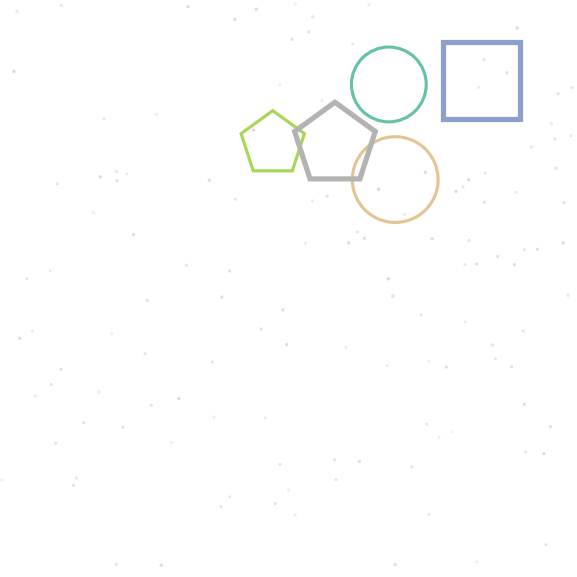[{"shape": "circle", "thickness": 1.5, "radius": 0.32, "center": [0.673, 0.853]}, {"shape": "square", "thickness": 2.5, "radius": 0.33, "center": [0.834, 0.86]}, {"shape": "pentagon", "thickness": 1.5, "radius": 0.29, "center": [0.472, 0.75]}, {"shape": "circle", "thickness": 1.5, "radius": 0.37, "center": [0.684, 0.688]}, {"shape": "pentagon", "thickness": 2.5, "radius": 0.37, "center": [0.58, 0.749]}]